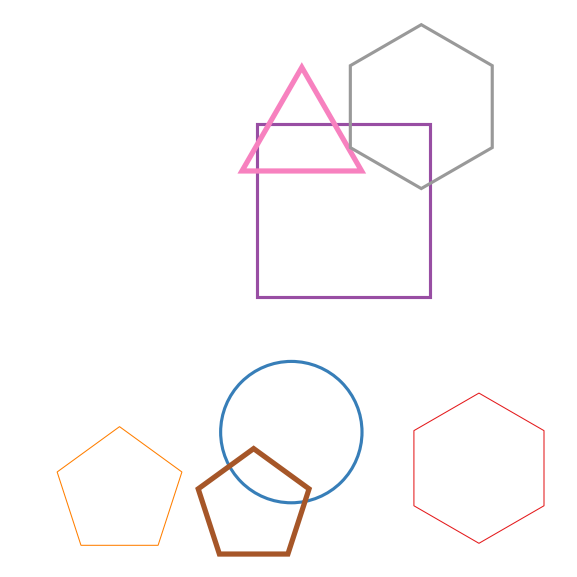[{"shape": "hexagon", "thickness": 0.5, "radius": 0.65, "center": [0.829, 0.188]}, {"shape": "circle", "thickness": 1.5, "radius": 0.61, "center": [0.504, 0.251]}, {"shape": "square", "thickness": 1.5, "radius": 0.75, "center": [0.595, 0.635]}, {"shape": "pentagon", "thickness": 0.5, "radius": 0.57, "center": [0.207, 0.147]}, {"shape": "pentagon", "thickness": 2.5, "radius": 0.5, "center": [0.439, 0.121]}, {"shape": "triangle", "thickness": 2.5, "radius": 0.6, "center": [0.523, 0.763]}, {"shape": "hexagon", "thickness": 1.5, "radius": 0.71, "center": [0.73, 0.815]}]